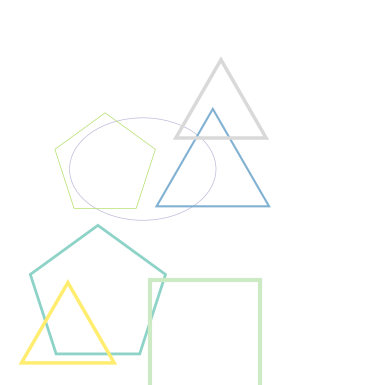[{"shape": "pentagon", "thickness": 2, "radius": 0.92, "center": [0.254, 0.23]}, {"shape": "oval", "thickness": 0.5, "radius": 0.95, "center": [0.371, 0.561]}, {"shape": "triangle", "thickness": 1.5, "radius": 0.84, "center": [0.553, 0.548]}, {"shape": "pentagon", "thickness": 0.5, "radius": 0.69, "center": [0.273, 0.57]}, {"shape": "triangle", "thickness": 2.5, "radius": 0.68, "center": [0.574, 0.709]}, {"shape": "square", "thickness": 3, "radius": 0.72, "center": [0.532, 0.131]}, {"shape": "triangle", "thickness": 2.5, "radius": 0.7, "center": [0.176, 0.127]}]